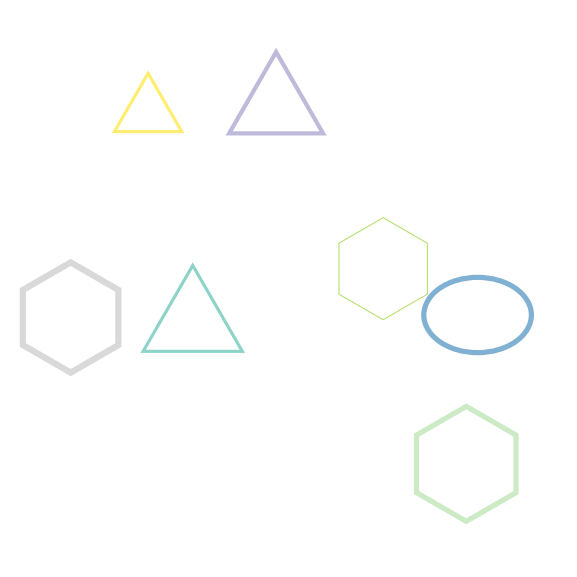[{"shape": "triangle", "thickness": 1.5, "radius": 0.5, "center": [0.334, 0.44]}, {"shape": "triangle", "thickness": 2, "radius": 0.47, "center": [0.478, 0.815]}, {"shape": "oval", "thickness": 2.5, "radius": 0.47, "center": [0.827, 0.454]}, {"shape": "hexagon", "thickness": 0.5, "radius": 0.44, "center": [0.663, 0.534]}, {"shape": "hexagon", "thickness": 3, "radius": 0.48, "center": [0.122, 0.449]}, {"shape": "hexagon", "thickness": 2.5, "radius": 0.5, "center": [0.807, 0.196]}, {"shape": "triangle", "thickness": 1.5, "radius": 0.34, "center": [0.256, 0.805]}]